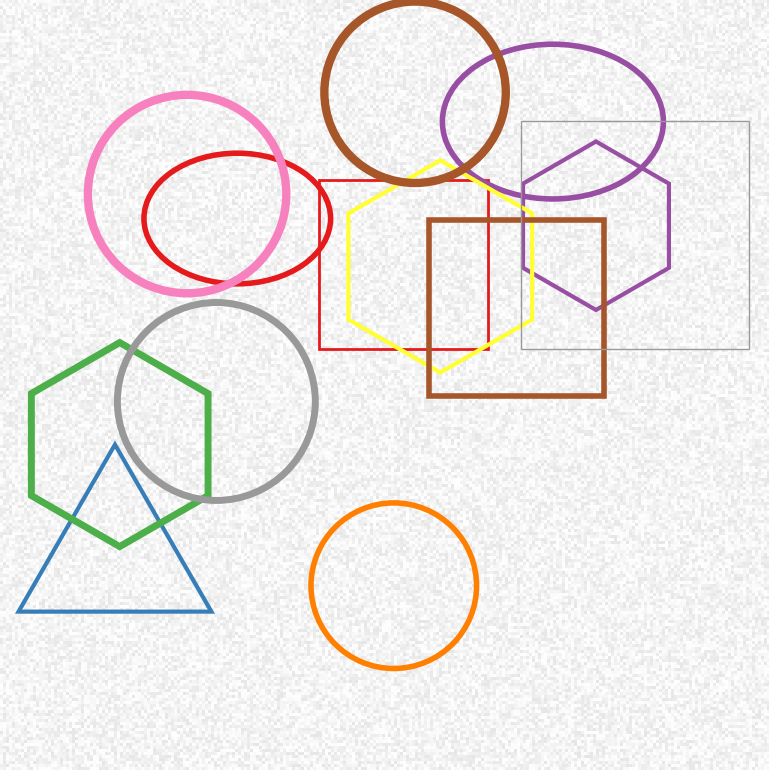[{"shape": "square", "thickness": 1, "radius": 0.55, "center": [0.524, 0.656]}, {"shape": "oval", "thickness": 2, "radius": 0.61, "center": [0.308, 0.716]}, {"shape": "triangle", "thickness": 1.5, "radius": 0.72, "center": [0.149, 0.278]}, {"shape": "hexagon", "thickness": 2.5, "radius": 0.66, "center": [0.155, 0.423]}, {"shape": "hexagon", "thickness": 1.5, "radius": 0.55, "center": [0.774, 0.707]}, {"shape": "oval", "thickness": 2, "radius": 0.72, "center": [0.718, 0.842]}, {"shape": "circle", "thickness": 2, "radius": 0.54, "center": [0.511, 0.239]}, {"shape": "hexagon", "thickness": 1.5, "radius": 0.69, "center": [0.572, 0.654]}, {"shape": "circle", "thickness": 3, "radius": 0.59, "center": [0.539, 0.88]}, {"shape": "square", "thickness": 2, "radius": 0.57, "center": [0.671, 0.6]}, {"shape": "circle", "thickness": 3, "radius": 0.64, "center": [0.243, 0.748]}, {"shape": "square", "thickness": 0.5, "radius": 0.74, "center": [0.825, 0.695]}, {"shape": "circle", "thickness": 2.5, "radius": 0.64, "center": [0.281, 0.479]}]